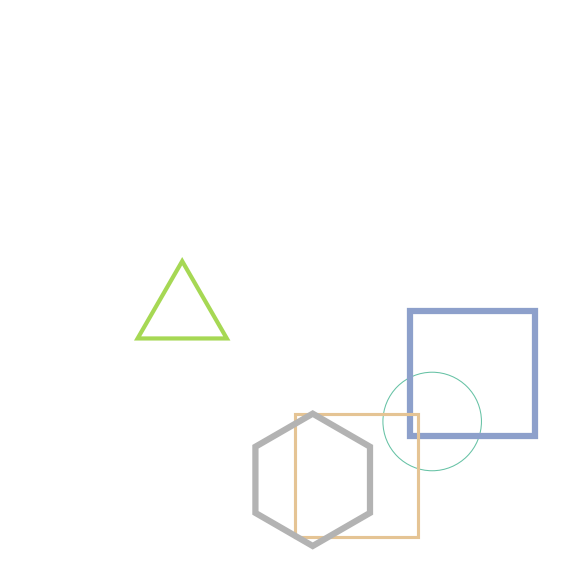[{"shape": "circle", "thickness": 0.5, "radius": 0.43, "center": [0.748, 0.269]}, {"shape": "square", "thickness": 3, "radius": 0.54, "center": [0.818, 0.353]}, {"shape": "triangle", "thickness": 2, "radius": 0.45, "center": [0.315, 0.458]}, {"shape": "square", "thickness": 1.5, "radius": 0.53, "center": [0.617, 0.176]}, {"shape": "hexagon", "thickness": 3, "radius": 0.57, "center": [0.541, 0.168]}]